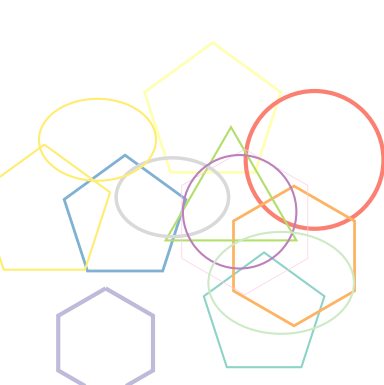[{"shape": "pentagon", "thickness": 1.5, "radius": 0.82, "center": [0.686, 0.18]}, {"shape": "pentagon", "thickness": 2, "radius": 0.93, "center": [0.553, 0.703]}, {"shape": "hexagon", "thickness": 3, "radius": 0.71, "center": [0.274, 0.109]}, {"shape": "circle", "thickness": 3, "radius": 0.89, "center": [0.817, 0.585]}, {"shape": "pentagon", "thickness": 2, "radius": 0.83, "center": [0.325, 0.431]}, {"shape": "hexagon", "thickness": 2, "radius": 0.91, "center": [0.764, 0.335]}, {"shape": "triangle", "thickness": 1.5, "radius": 0.98, "center": [0.6, 0.474]}, {"shape": "hexagon", "thickness": 0.5, "radius": 0.95, "center": [0.636, 0.423]}, {"shape": "oval", "thickness": 2.5, "radius": 0.73, "center": [0.448, 0.488]}, {"shape": "circle", "thickness": 1.5, "radius": 0.74, "center": [0.622, 0.45]}, {"shape": "oval", "thickness": 1.5, "radius": 0.95, "center": [0.73, 0.265]}, {"shape": "pentagon", "thickness": 1.5, "radius": 0.9, "center": [0.115, 0.445]}, {"shape": "oval", "thickness": 1.5, "radius": 0.76, "center": [0.253, 0.637]}]